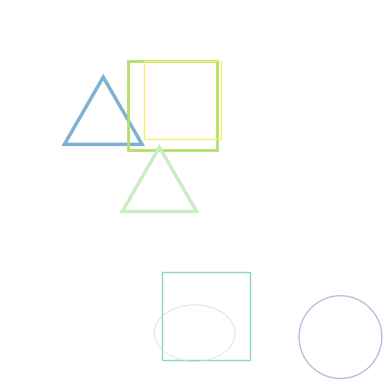[{"shape": "square", "thickness": 1, "radius": 0.57, "center": [0.536, 0.179]}, {"shape": "circle", "thickness": 1, "radius": 0.54, "center": [0.884, 0.124]}, {"shape": "triangle", "thickness": 2.5, "radius": 0.58, "center": [0.268, 0.683]}, {"shape": "square", "thickness": 2, "radius": 0.58, "center": [0.449, 0.727]}, {"shape": "oval", "thickness": 0.5, "radius": 0.52, "center": [0.506, 0.135]}, {"shape": "triangle", "thickness": 2.5, "radius": 0.56, "center": [0.414, 0.506]}, {"shape": "square", "thickness": 1, "radius": 0.5, "center": [0.475, 0.74]}]